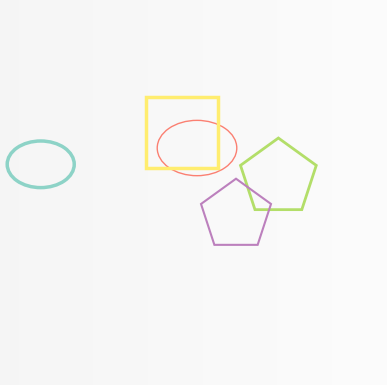[{"shape": "oval", "thickness": 2.5, "radius": 0.43, "center": [0.105, 0.573]}, {"shape": "oval", "thickness": 1, "radius": 0.51, "center": [0.508, 0.616]}, {"shape": "pentagon", "thickness": 2, "radius": 0.51, "center": [0.718, 0.539]}, {"shape": "pentagon", "thickness": 1.5, "radius": 0.47, "center": [0.609, 0.441]}, {"shape": "square", "thickness": 2.5, "radius": 0.46, "center": [0.47, 0.655]}]